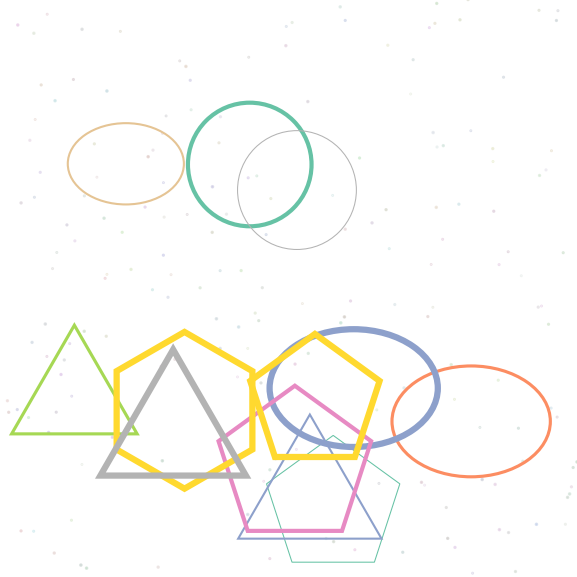[{"shape": "pentagon", "thickness": 0.5, "radius": 0.61, "center": [0.577, 0.124]}, {"shape": "circle", "thickness": 2, "radius": 0.54, "center": [0.432, 0.714]}, {"shape": "oval", "thickness": 1.5, "radius": 0.69, "center": [0.816, 0.269]}, {"shape": "triangle", "thickness": 1, "radius": 0.72, "center": [0.537, 0.138]}, {"shape": "oval", "thickness": 3, "radius": 0.73, "center": [0.612, 0.327]}, {"shape": "pentagon", "thickness": 2, "radius": 0.69, "center": [0.511, 0.192]}, {"shape": "triangle", "thickness": 1.5, "radius": 0.63, "center": [0.129, 0.311]}, {"shape": "hexagon", "thickness": 3, "radius": 0.68, "center": [0.32, 0.289]}, {"shape": "pentagon", "thickness": 3, "radius": 0.59, "center": [0.545, 0.303]}, {"shape": "oval", "thickness": 1, "radius": 0.5, "center": [0.218, 0.715]}, {"shape": "triangle", "thickness": 3, "radius": 0.73, "center": [0.3, 0.248]}, {"shape": "circle", "thickness": 0.5, "radius": 0.51, "center": [0.514, 0.67]}]